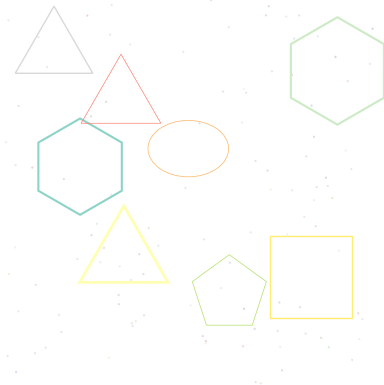[{"shape": "hexagon", "thickness": 1.5, "radius": 0.63, "center": [0.208, 0.567]}, {"shape": "triangle", "thickness": 2, "radius": 0.66, "center": [0.322, 0.333]}, {"shape": "triangle", "thickness": 0.5, "radius": 0.6, "center": [0.314, 0.74]}, {"shape": "oval", "thickness": 0.5, "radius": 0.52, "center": [0.489, 0.614]}, {"shape": "pentagon", "thickness": 0.5, "radius": 0.51, "center": [0.596, 0.237]}, {"shape": "triangle", "thickness": 1, "radius": 0.58, "center": [0.14, 0.868]}, {"shape": "hexagon", "thickness": 1.5, "radius": 0.7, "center": [0.876, 0.816]}, {"shape": "square", "thickness": 1, "radius": 0.53, "center": [0.808, 0.281]}]